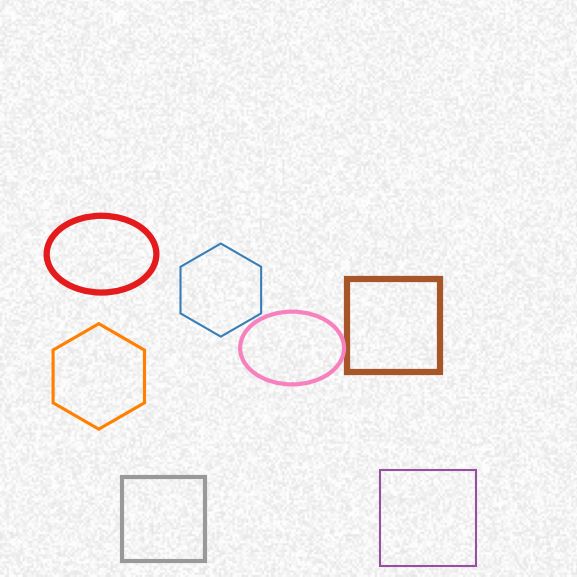[{"shape": "oval", "thickness": 3, "radius": 0.47, "center": [0.176, 0.559]}, {"shape": "hexagon", "thickness": 1, "radius": 0.4, "center": [0.382, 0.497]}, {"shape": "square", "thickness": 1, "radius": 0.42, "center": [0.741, 0.101]}, {"shape": "hexagon", "thickness": 1.5, "radius": 0.46, "center": [0.171, 0.347]}, {"shape": "square", "thickness": 3, "radius": 0.4, "center": [0.682, 0.436]}, {"shape": "oval", "thickness": 2, "radius": 0.45, "center": [0.506, 0.397]}, {"shape": "square", "thickness": 2, "radius": 0.36, "center": [0.283, 0.1]}]